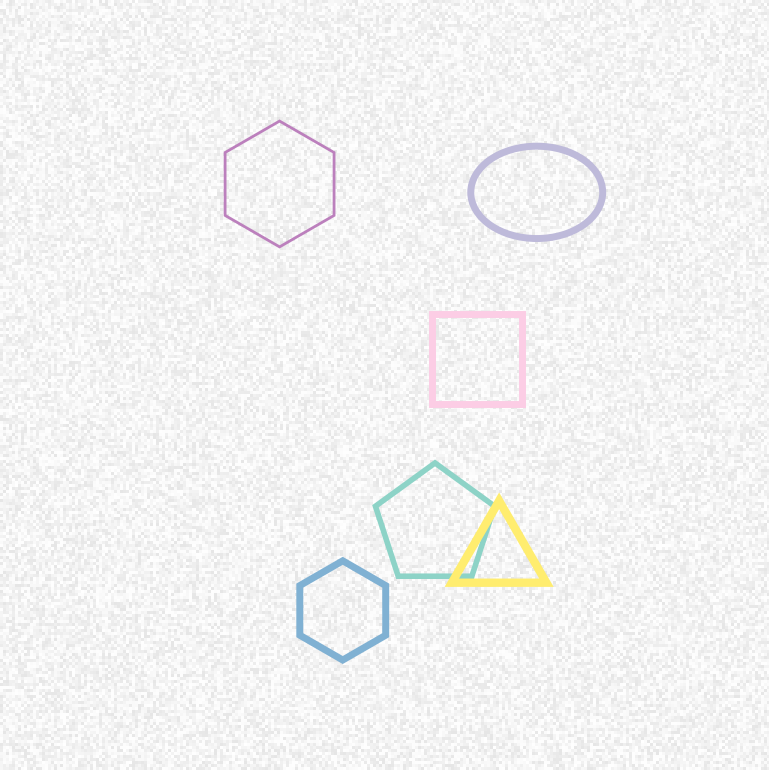[{"shape": "pentagon", "thickness": 2, "radius": 0.41, "center": [0.565, 0.317]}, {"shape": "oval", "thickness": 2.5, "radius": 0.43, "center": [0.697, 0.75]}, {"shape": "hexagon", "thickness": 2.5, "radius": 0.32, "center": [0.445, 0.207]}, {"shape": "square", "thickness": 2.5, "radius": 0.29, "center": [0.619, 0.534]}, {"shape": "hexagon", "thickness": 1, "radius": 0.41, "center": [0.363, 0.761]}, {"shape": "triangle", "thickness": 3, "radius": 0.35, "center": [0.648, 0.279]}]